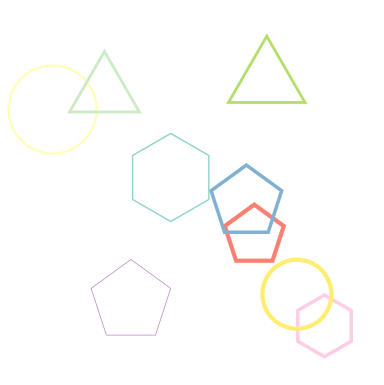[{"shape": "hexagon", "thickness": 1, "radius": 0.57, "center": [0.443, 0.539]}, {"shape": "circle", "thickness": 1.5, "radius": 0.57, "center": [0.136, 0.716]}, {"shape": "pentagon", "thickness": 3, "radius": 0.4, "center": [0.66, 0.388]}, {"shape": "pentagon", "thickness": 2.5, "radius": 0.48, "center": [0.64, 0.475]}, {"shape": "triangle", "thickness": 2, "radius": 0.57, "center": [0.693, 0.791]}, {"shape": "hexagon", "thickness": 2.5, "radius": 0.4, "center": [0.843, 0.154]}, {"shape": "pentagon", "thickness": 0.5, "radius": 0.54, "center": [0.34, 0.217]}, {"shape": "triangle", "thickness": 2, "radius": 0.52, "center": [0.271, 0.762]}, {"shape": "circle", "thickness": 3, "radius": 0.45, "center": [0.771, 0.236]}]